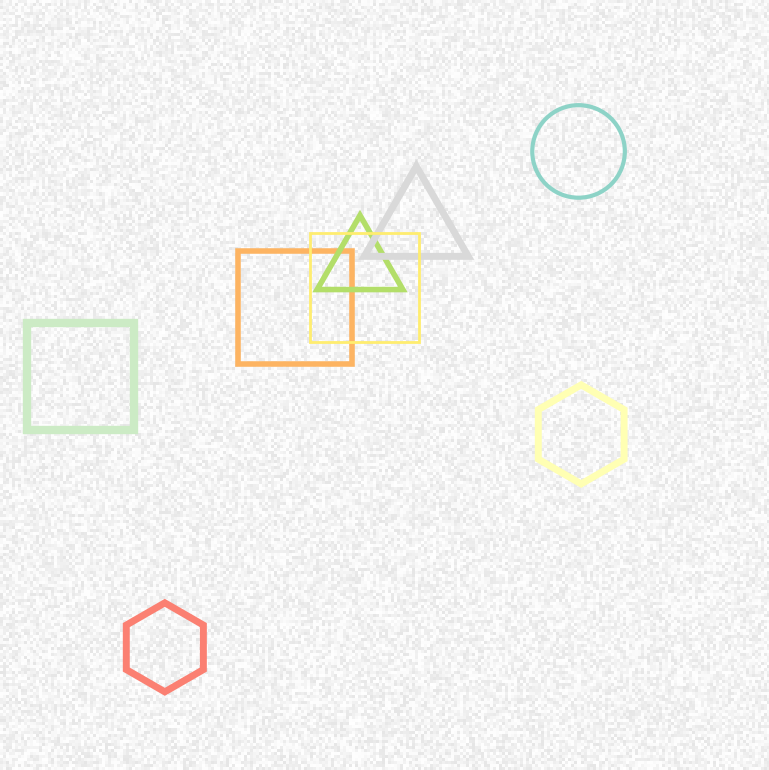[{"shape": "circle", "thickness": 1.5, "radius": 0.3, "center": [0.751, 0.803]}, {"shape": "hexagon", "thickness": 2.5, "radius": 0.32, "center": [0.755, 0.436]}, {"shape": "hexagon", "thickness": 2.5, "radius": 0.29, "center": [0.214, 0.159]}, {"shape": "square", "thickness": 2, "radius": 0.37, "center": [0.383, 0.601]}, {"shape": "triangle", "thickness": 2, "radius": 0.32, "center": [0.468, 0.656]}, {"shape": "triangle", "thickness": 2.5, "radius": 0.39, "center": [0.541, 0.706]}, {"shape": "square", "thickness": 3, "radius": 0.35, "center": [0.105, 0.512]}, {"shape": "square", "thickness": 1, "radius": 0.36, "center": [0.473, 0.627]}]